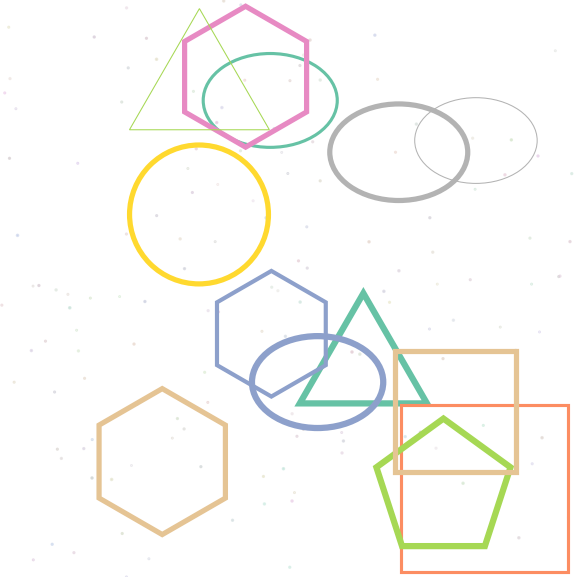[{"shape": "triangle", "thickness": 3, "radius": 0.64, "center": [0.629, 0.364]}, {"shape": "oval", "thickness": 1.5, "radius": 0.58, "center": [0.468, 0.825]}, {"shape": "square", "thickness": 1.5, "radius": 0.72, "center": [0.839, 0.153]}, {"shape": "oval", "thickness": 3, "radius": 0.57, "center": [0.55, 0.338]}, {"shape": "hexagon", "thickness": 2, "radius": 0.54, "center": [0.47, 0.421]}, {"shape": "hexagon", "thickness": 2.5, "radius": 0.61, "center": [0.425, 0.866]}, {"shape": "triangle", "thickness": 0.5, "radius": 0.7, "center": [0.345, 0.844]}, {"shape": "pentagon", "thickness": 3, "radius": 0.61, "center": [0.768, 0.152]}, {"shape": "circle", "thickness": 2.5, "radius": 0.6, "center": [0.345, 0.628]}, {"shape": "hexagon", "thickness": 2.5, "radius": 0.63, "center": [0.281, 0.2]}, {"shape": "square", "thickness": 2.5, "radius": 0.52, "center": [0.789, 0.287]}, {"shape": "oval", "thickness": 0.5, "radius": 0.53, "center": [0.824, 0.756]}, {"shape": "oval", "thickness": 2.5, "radius": 0.6, "center": [0.691, 0.736]}]